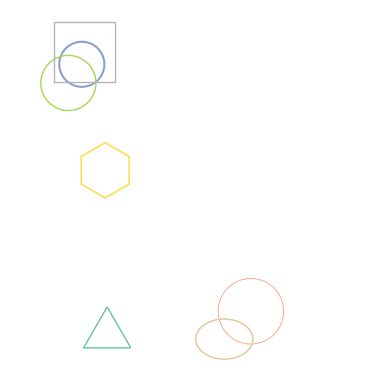[{"shape": "triangle", "thickness": 1, "radius": 0.35, "center": [0.278, 0.132]}, {"shape": "circle", "thickness": 0.5, "radius": 0.43, "center": [0.652, 0.191]}, {"shape": "circle", "thickness": 1.5, "radius": 0.29, "center": [0.213, 0.833]}, {"shape": "circle", "thickness": 1, "radius": 0.36, "center": [0.178, 0.785]}, {"shape": "hexagon", "thickness": 1, "radius": 0.36, "center": [0.273, 0.558]}, {"shape": "oval", "thickness": 1, "radius": 0.37, "center": [0.583, 0.119]}, {"shape": "square", "thickness": 1, "radius": 0.39, "center": [0.22, 0.865]}]